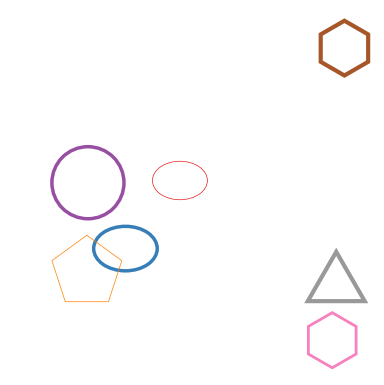[{"shape": "oval", "thickness": 0.5, "radius": 0.36, "center": [0.467, 0.531]}, {"shape": "oval", "thickness": 2.5, "radius": 0.41, "center": [0.326, 0.354]}, {"shape": "circle", "thickness": 2.5, "radius": 0.47, "center": [0.228, 0.525]}, {"shape": "pentagon", "thickness": 0.5, "radius": 0.48, "center": [0.226, 0.293]}, {"shape": "hexagon", "thickness": 3, "radius": 0.36, "center": [0.895, 0.875]}, {"shape": "hexagon", "thickness": 2, "radius": 0.36, "center": [0.863, 0.116]}, {"shape": "triangle", "thickness": 3, "radius": 0.43, "center": [0.873, 0.261]}]